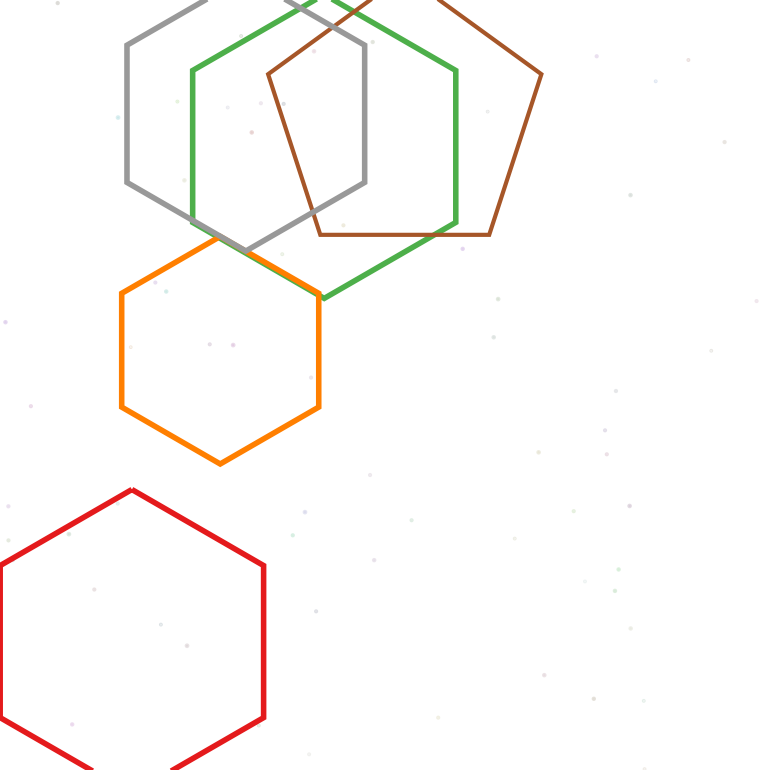[{"shape": "hexagon", "thickness": 2, "radius": 0.99, "center": [0.171, 0.167]}, {"shape": "hexagon", "thickness": 2, "radius": 0.99, "center": [0.421, 0.81]}, {"shape": "hexagon", "thickness": 2, "radius": 0.74, "center": [0.286, 0.545]}, {"shape": "pentagon", "thickness": 1.5, "radius": 0.93, "center": [0.526, 0.846]}, {"shape": "hexagon", "thickness": 2, "radius": 0.89, "center": [0.319, 0.852]}]